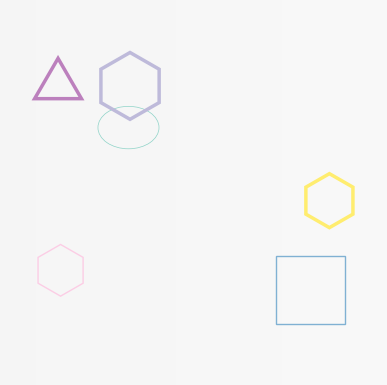[{"shape": "oval", "thickness": 0.5, "radius": 0.39, "center": [0.332, 0.669]}, {"shape": "hexagon", "thickness": 2.5, "radius": 0.43, "center": [0.336, 0.777]}, {"shape": "square", "thickness": 1, "radius": 0.44, "center": [0.802, 0.248]}, {"shape": "hexagon", "thickness": 1, "radius": 0.34, "center": [0.156, 0.298]}, {"shape": "triangle", "thickness": 2.5, "radius": 0.35, "center": [0.15, 0.779]}, {"shape": "hexagon", "thickness": 2.5, "radius": 0.35, "center": [0.85, 0.479]}]